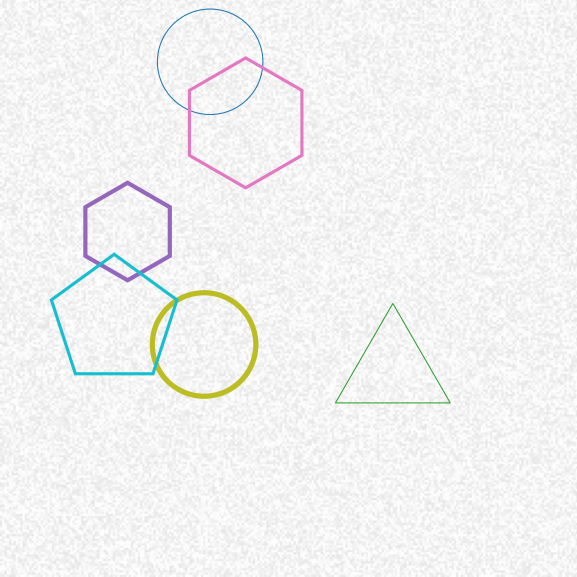[{"shape": "circle", "thickness": 0.5, "radius": 0.46, "center": [0.364, 0.892]}, {"shape": "triangle", "thickness": 0.5, "radius": 0.57, "center": [0.68, 0.359]}, {"shape": "hexagon", "thickness": 2, "radius": 0.42, "center": [0.221, 0.598]}, {"shape": "hexagon", "thickness": 1.5, "radius": 0.56, "center": [0.425, 0.786]}, {"shape": "circle", "thickness": 2.5, "radius": 0.45, "center": [0.353, 0.403]}, {"shape": "pentagon", "thickness": 1.5, "radius": 0.57, "center": [0.198, 0.444]}]